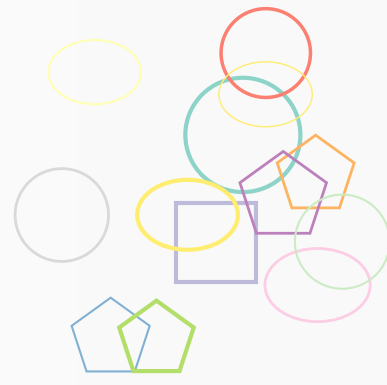[{"shape": "circle", "thickness": 3, "radius": 0.74, "center": [0.627, 0.65]}, {"shape": "oval", "thickness": 1.5, "radius": 0.6, "center": [0.244, 0.813]}, {"shape": "square", "thickness": 3, "radius": 0.51, "center": [0.558, 0.37]}, {"shape": "circle", "thickness": 2.5, "radius": 0.58, "center": [0.686, 0.862]}, {"shape": "pentagon", "thickness": 1.5, "radius": 0.53, "center": [0.286, 0.121]}, {"shape": "pentagon", "thickness": 2, "radius": 0.52, "center": [0.815, 0.545]}, {"shape": "pentagon", "thickness": 3, "radius": 0.51, "center": [0.404, 0.118]}, {"shape": "oval", "thickness": 2, "radius": 0.68, "center": [0.82, 0.259]}, {"shape": "circle", "thickness": 2, "radius": 0.6, "center": [0.16, 0.441]}, {"shape": "pentagon", "thickness": 2, "radius": 0.59, "center": [0.731, 0.489]}, {"shape": "circle", "thickness": 1.5, "radius": 0.61, "center": [0.883, 0.372]}, {"shape": "oval", "thickness": 3, "radius": 0.65, "center": [0.484, 0.442]}, {"shape": "oval", "thickness": 1, "radius": 0.6, "center": [0.685, 0.755]}]